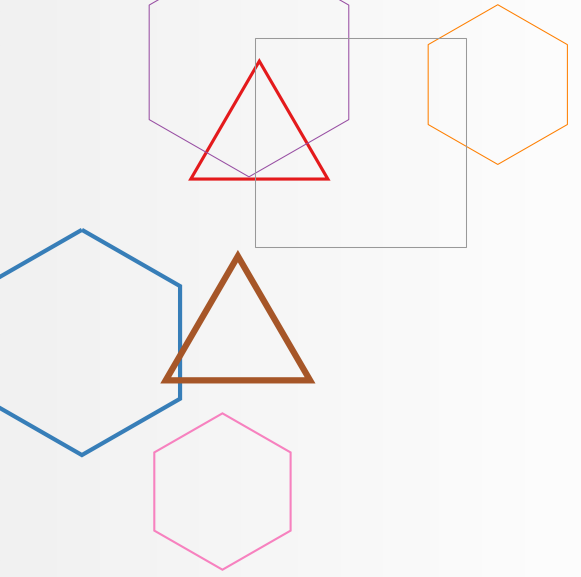[{"shape": "triangle", "thickness": 1.5, "radius": 0.68, "center": [0.446, 0.757]}, {"shape": "hexagon", "thickness": 2, "radius": 0.98, "center": [0.141, 0.406]}, {"shape": "hexagon", "thickness": 0.5, "radius": 0.99, "center": [0.428, 0.891]}, {"shape": "hexagon", "thickness": 0.5, "radius": 0.69, "center": [0.856, 0.853]}, {"shape": "triangle", "thickness": 3, "radius": 0.72, "center": [0.409, 0.412]}, {"shape": "hexagon", "thickness": 1, "radius": 0.68, "center": [0.383, 0.148]}, {"shape": "square", "thickness": 0.5, "radius": 0.91, "center": [0.62, 0.752]}]